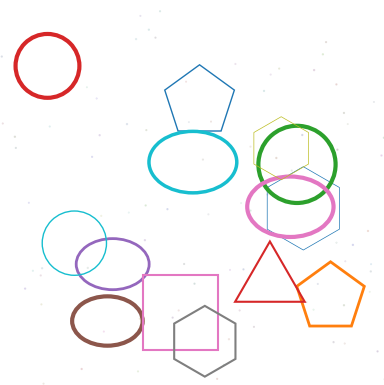[{"shape": "pentagon", "thickness": 1, "radius": 0.48, "center": [0.518, 0.737]}, {"shape": "hexagon", "thickness": 0.5, "radius": 0.54, "center": [0.788, 0.459]}, {"shape": "pentagon", "thickness": 2, "radius": 0.46, "center": [0.859, 0.228]}, {"shape": "circle", "thickness": 3, "radius": 0.5, "center": [0.771, 0.573]}, {"shape": "triangle", "thickness": 1.5, "radius": 0.52, "center": [0.701, 0.268]}, {"shape": "circle", "thickness": 3, "radius": 0.41, "center": [0.123, 0.829]}, {"shape": "oval", "thickness": 2, "radius": 0.47, "center": [0.293, 0.314]}, {"shape": "oval", "thickness": 3, "radius": 0.46, "center": [0.279, 0.166]}, {"shape": "square", "thickness": 1.5, "radius": 0.49, "center": [0.468, 0.187]}, {"shape": "oval", "thickness": 3, "radius": 0.56, "center": [0.754, 0.463]}, {"shape": "hexagon", "thickness": 1.5, "radius": 0.46, "center": [0.532, 0.114]}, {"shape": "hexagon", "thickness": 0.5, "radius": 0.41, "center": [0.73, 0.615]}, {"shape": "circle", "thickness": 1, "radius": 0.42, "center": [0.193, 0.368]}, {"shape": "oval", "thickness": 2.5, "radius": 0.57, "center": [0.501, 0.579]}]